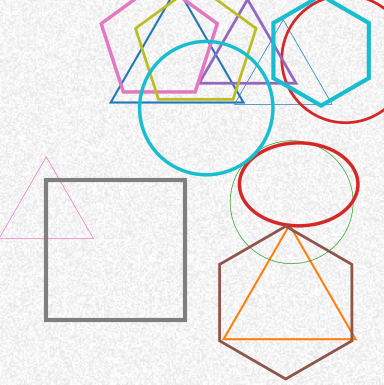[{"shape": "triangle", "thickness": 1.5, "radius": 1.0, "center": [0.46, 0.833]}, {"shape": "triangle", "thickness": 0.5, "radius": 0.73, "center": [0.736, 0.802]}, {"shape": "triangle", "thickness": 1.5, "radius": 0.99, "center": [0.752, 0.218]}, {"shape": "circle", "thickness": 0.5, "radius": 0.8, "center": [0.758, 0.475]}, {"shape": "circle", "thickness": 2, "radius": 0.83, "center": [0.897, 0.847]}, {"shape": "oval", "thickness": 2.5, "radius": 0.77, "center": [0.776, 0.521]}, {"shape": "triangle", "thickness": 2, "radius": 0.73, "center": [0.643, 0.856]}, {"shape": "hexagon", "thickness": 2, "radius": 0.99, "center": [0.742, 0.214]}, {"shape": "pentagon", "thickness": 2.5, "radius": 0.79, "center": [0.414, 0.89]}, {"shape": "triangle", "thickness": 0.5, "radius": 0.71, "center": [0.12, 0.451]}, {"shape": "square", "thickness": 3, "radius": 0.91, "center": [0.3, 0.35]}, {"shape": "pentagon", "thickness": 2, "radius": 0.82, "center": [0.509, 0.875]}, {"shape": "circle", "thickness": 2.5, "radius": 0.87, "center": [0.536, 0.719]}, {"shape": "hexagon", "thickness": 3, "radius": 0.72, "center": [0.834, 0.869]}]